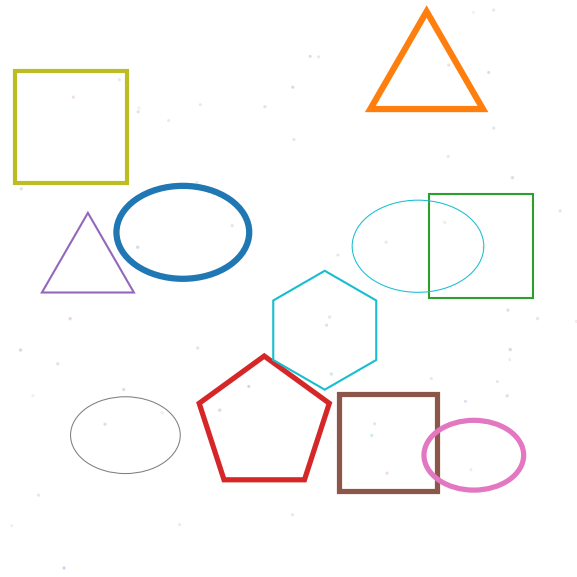[{"shape": "oval", "thickness": 3, "radius": 0.57, "center": [0.317, 0.597]}, {"shape": "triangle", "thickness": 3, "radius": 0.56, "center": [0.739, 0.867]}, {"shape": "square", "thickness": 1, "radius": 0.45, "center": [0.833, 0.573]}, {"shape": "pentagon", "thickness": 2.5, "radius": 0.59, "center": [0.458, 0.264]}, {"shape": "triangle", "thickness": 1, "radius": 0.46, "center": [0.152, 0.539]}, {"shape": "square", "thickness": 2.5, "radius": 0.42, "center": [0.672, 0.233]}, {"shape": "oval", "thickness": 2.5, "radius": 0.43, "center": [0.82, 0.211]}, {"shape": "oval", "thickness": 0.5, "radius": 0.47, "center": [0.217, 0.246]}, {"shape": "square", "thickness": 2, "radius": 0.49, "center": [0.123, 0.779]}, {"shape": "hexagon", "thickness": 1, "radius": 0.51, "center": [0.562, 0.427]}, {"shape": "oval", "thickness": 0.5, "radius": 0.57, "center": [0.724, 0.573]}]